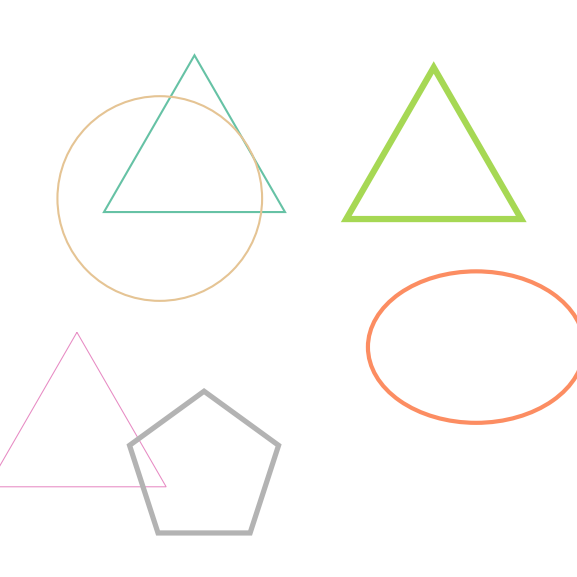[{"shape": "triangle", "thickness": 1, "radius": 0.9, "center": [0.337, 0.722]}, {"shape": "oval", "thickness": 2, "radius": 0.94, "center": [0.824, 0.398]}, {"shape": "triangle", "thickness": 0.5, "radius": 0.89, "center": [0.133, 0.245]}, {"shape": "triangle", "thickness": 3, "radius": 0.87, "center": [0.751, 0.707]}, {"shape": "circle", "thickness": 1, "radius": 0.89, "center": [0.277, 0.655]}, {"shape": "pentagon", "thickness": 2.5, "radius": 0.68, "center": [0.353, 0.186]}]